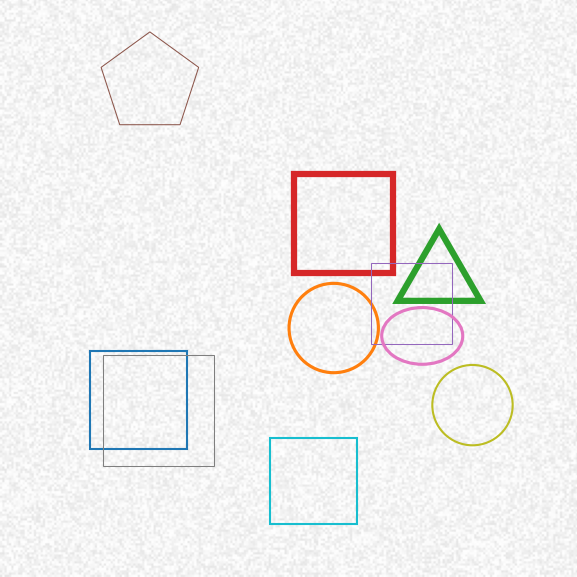[{"shape": "square", "thickness": 1, "radius": 0.42, "center": [0.239, 0.306]}, {"shape": "circle", "thickness": 1.5, "radius": 0.39, "center": [0.578, 0.431]}, {"shape": "triangle", "thickness": 3, "radius": 0.41, "center": [0.76, 0.52]}, {"shape": "square", "thickness": 3, "radius": 0.43, "center": [0.595, 0.612]}, {"shape": "square", "thickness": 0.5, "radius": 0.35, "center": [0.712, 0.474]}, {"shape": "pentagon", "thickness": 0.5, "radius": 0.44, "center": [0.26, 0.855]}, {"shape": "oval", "thickness": 1.5, "radius": 0.35, "center": [0.731, 0.417]}, {"shape": "square", "thickness": 0.5, "radius": 0.48, "center": [0.274, 0.288]}, {"shape": "circle", "thickness": 1, "radius": 0.35, "center": [0.818, 0.298]}, {"shape": "square", "thickness": 1, "radius": 0.38, "center": [0.542, 0.166]}]